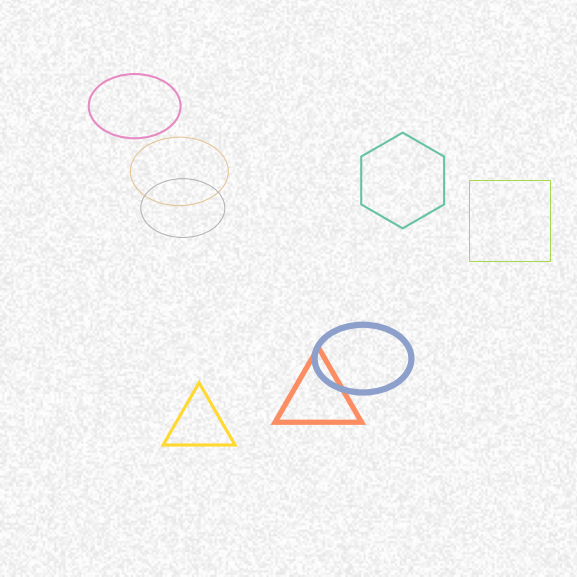[{"shape": "hexagon", "thickness": 1, "radius": 0.41, "center": [0.697, 0.687]}, {"shape": "triangle", "thickness": 2.5, "radius": 0.43, "center": [0.551, 0.311]}, {"shape": "oval", "thickness": 3, "radius": 0.42, "center": [0.629, 0.378]}, {"shape": "oval", "thickness": 1, "radius": 0.4, "center": [0.233, 0.815]}, {"shape": "square", "thickness": 0.5, "radius": 0.35, "center": [0.882, 0.618]}, {"shape": "triangle", "thickness": 1.5, "radius": 0.36, "center": [0.345, 0.265]}, {"shape": "oval", "thickness": 0.5, "radius": 0.42, "center": [0.311, 0.702]}, {"shape": "oval", "thickness": 0.5, "radius": 0.36, "center": [0.317, 0.639]}]